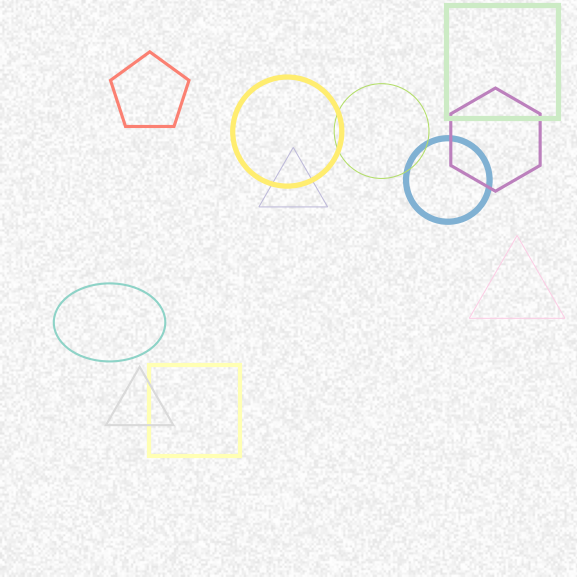[{"shape": "oval", "thickness": 1, "radius": 0.48, "center": [0.19, 0.441]}, {"shape": "square", "thickness": 2, "radius": 0.39, "center": [0.337, 0.288]}, {"shape": "triangle", "thickness": 0.5, "radius": 0.34, "center": [0.508, 0.675]}, {"shape": "pentagon", "thickness": 1.5, "radius": 0.36, "center": [0.259, 0.838]}, {"shape": "circle", "thickness": 3, "radius": 0.36, "center": [0.775, 0.687]}, {"shape": "circle", "thickness": 0.5, "radius": 0.41, "center": [0.661, 0.772]}, {"shape": "triangle", "thickness": 0.5, "radius": 0.48, "center": [0.895, 0.496]}, {"shape": "triangle", "thickness": 1, "radius": 0.34, "center": [0.242, 0.297]}, {"shape": "hexagon", "thickness": 1.5, "radius": 0.45, "center": [0.858, 0.757]}, {"shape": "square", "thickness": 2.5, "radius": 0.49, "center": [0.87, 0.893]}, {"shape": "circle", "thickness": 2.5, "radius": 0.47, "center": [0.497, 0.771]}]